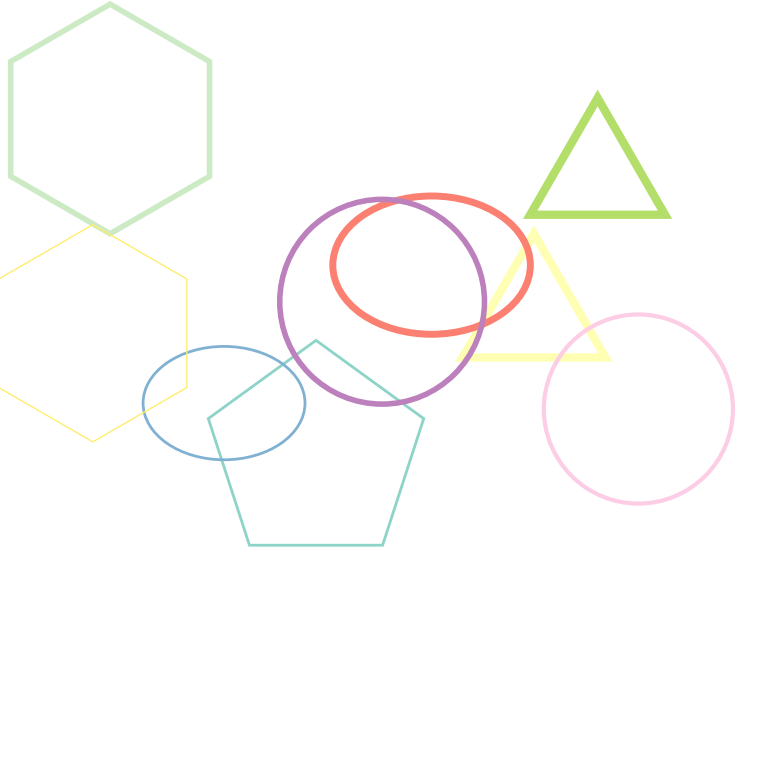[{"shape": "pentagon", "thickness": 1, "radius": 0.74, "center": [0.41, 0.411]}, {"shape": "triangle", "thickness": 3, "radius": 0.54, "center": [0.693, 0.589]}, {"shape": "oval", "thickness": 2.5, "radius": 0.64, "center": [0.56, 0.656]}, {"shape": "oval", "thickness": 1, "radius": 0.53, "center": [0.291, 0.477]}, {"shape": "triangle", "thickness": 3, "radius": 0.51, "center": [0.776, 0.772]}, {"shape": "circle", "thickness": 1.5, "radius": 0.61, "center": [0.829, 0.469]}, {"shape": "circle", "thickness": 2, "radius": 0.66, "center": [0.496, 0.608]}, {"shape": "hexagon", "thickness": 2, "radius": 0.75, "center": [0.143, 0.846]}, {"shape": "hexagon", "thickness": 0.5, "radius": 0.71, "center": [0.121, 0.567]}]